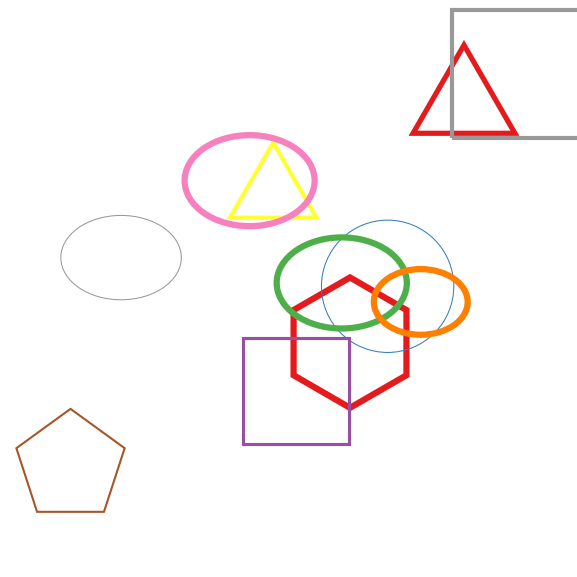[{"shape": "hexagon", "thickness": 3, "radius": 0.56, "center": [0.606, 0.406]}, {"shape": "triangle", "thickness": 2.5, "radius": 0.51, "center": [0.803, 0.819]}, {"shape": "circle", "thickness": 0.5, "radius": 0.57, "center": [0.671, 0.503]}, {"shape": "oval", "thickness": 3, "radius": 0.56, "center": [0.592, 0.509]}, {"shape": "square", "thickness": 1.5, "radius": 0.46, "center": [0.513, 0.322]}, {"shape": "oval", "thickness": 3, "radius": 0.41, "center": [0.729, 0.476]}, {"shape": "triangle", "thickness": 2, "radius": 0.43, "center": [0.473, 0.666]}, {"shape": "pentagon", "thickness": 1, "radius": 0.49, "center": [0.122, 0.193]}, {"shape": "oval", "thickness": 3, "radius": 0.56, "center": [0.432, 0.686]}, {"shape": "oval", "thickness": 0.5, "radius": 0.52, "center": [0.21, 0.553]}, {"shape": "square", "thickness": 2, "radius": 0.56, "center": [0.894, 0.871]}]